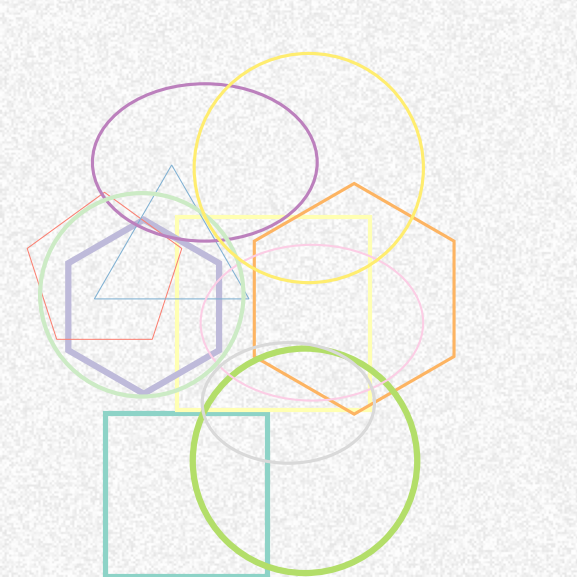[{"shape": "square", "thickness": 2.5, "radius": 0.7, "center": [0.322, 0.143]}, {"shape": "square", "thickness": 2, "radius": 0.84, "center": [0.474, 0.456]}, {"shape": "hexagon", "thickness": 3, "radius": 0.75, "center": [0.249, 0.468]}, {"shape": "pentagon", "thickness": 0.5, "radius": 0.7, "center": [0.181, 0.525]}, {"shape": "triangle", "thickness": 0.5, "radius": 0.77, "center": [0.297, 0.559]}, {"shape": "hexagon", "thickness": 1.5, "radius": 1.0, "center": [0.613, 0.482]}, {"shape": "circle", "thickness": 3, "radius": 0.97, "center": [0.528, 0.201]}, {"shape": "oval", "thickness": 1, "radius": 0.96, "center": [0.54, 0.44]}, {"shape": "oval", "thickness": 1.5, "radius": 0.75, "center": [0.499, 0.301]}, {"shape": "oval", "thickness": 1.5, "radius": 0.97, "center": [0.355, 0.718]}, {"shape": "circle", "thickness": 2, "radius": 0.88, "center": [0.246, 0.489]}, {"shape": "circle", "thickness": 1.5, "radius": 0.99, "center": [0.535, 0.708]}]